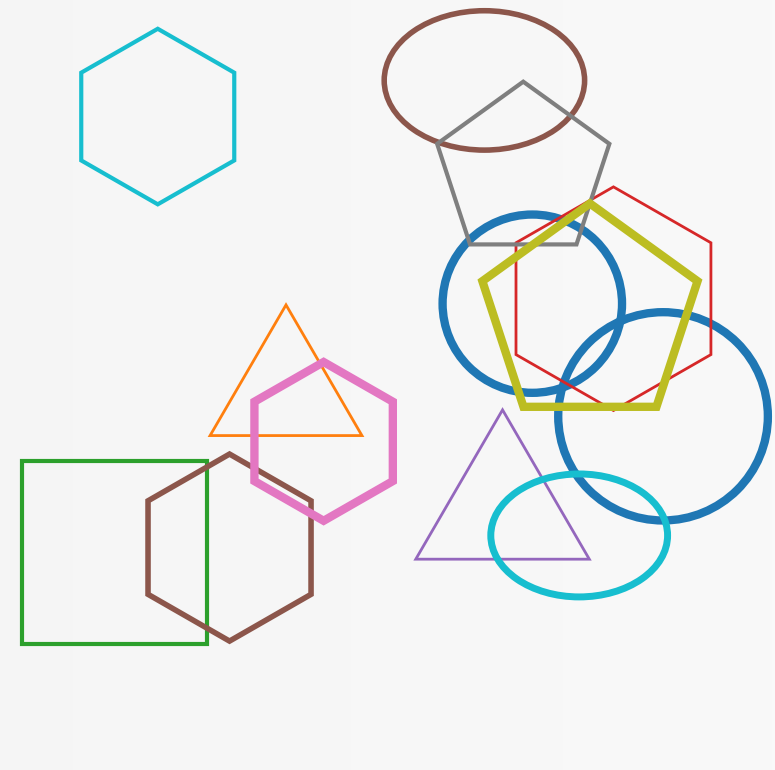[{"shape": "circle", "thickness": 3, "radius": 0.58, "center": [0.687, 0.606]}, {"shape": "circle", "thickness": 3, "radius": 0.68, "center": [0.856, 0.459]}, {"shape": "triangle", "thickness": 1, "radius": 0.57, "center": [0.369, 0.491]}, {"shape": "square", "thickness": 1.5, "radius": 0.6, "center": [0.148, 0.282]}, {"shape": "hexagon", "thickness": 1, "radius": 0.73, "center": [0.792, 0.612]}, {"shape": "triangle", "thickness": 1, "radius": 0.65, "center": [0.648, 0.338]}, {"shape": "hexagon", "thickness": 2, "radius": 0.61, "center": [0.296, 0.289]}, {"shape": "oval", "thickness": 2, "radius": 0.65, "center": [0.625, 0.896]}, {"shape": "hexagon", "thickness": 3, "radius": 0.52, "center": [0.418, 0.427]}, {"shape": "pentagon", "thickness": 1.5, "radius": 0.58, "center": [0.675, 0.777]}, {"shape": "pentagon", "thickness": 3, "radius": 0.73, "center": [0.761, 0.59]}, {"shape": "oval", "thickness": 2.5, "radius": 0.57, "center": [0.747, 0.305]}, {"shape": "hexagon", "thickness": 1.5, "radius": 0.57, "center": [0.204, 0.849]}]